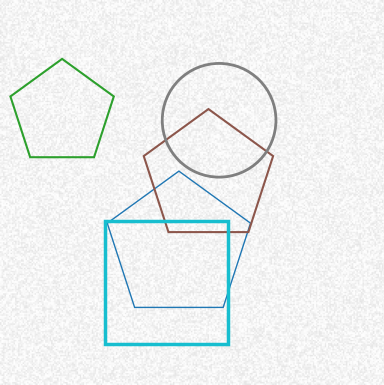[{"shape": "pentagon", "thickness": 1, "radius": 0.98, "center": [0.465, 0.36]}, {"shape": "pentagon", "thickness": 1.5, "radius": 0.71, "center": [0.161, 0.706]}, {"shape": "pentagon", "thickness": 1.5, "radius": 0.88, "center": [0.541, 0.54]}, {"shape": "circle", "thickness": 2, "radius": 0.74, "center": [0.569, 0.688]}, {"shape": "square", "thickness": 2.5, "radius": 0.8, "center": [0.433, 0.266]}]